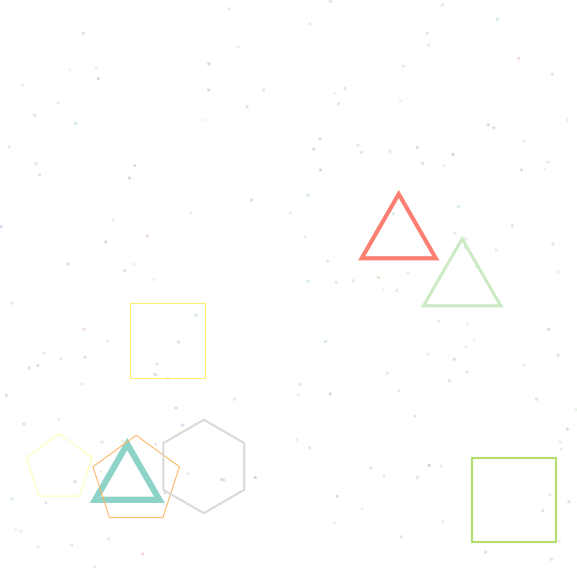[{"shape": "triangle", "thickness": 3, "radius": 0.32, "center": [0.22, 0.166]}, {"shape": "pentagon", "thickness": 0.5, "radius": 0.3, "center": [0.103, 0.189]}, {"shape": "triangle", "thickness": 2, "radius": 0.37, "center": [0.69, 0.589]}, {"shape": "pentagon", "thickness": 0.5, "radius": 0.39, "center": [0.236, 0.167]}, {"shape": "square", "thickness": 1, "radius": 0.37, "center": [0.89, 0.133]}, {"shape": "hexagon", "thickness": 1, "radius": 0.4, "center": [0.353, 0.191]}, {"shape": "triangle", "thickness": 1.5, "radius": 0.39, "center": [0.8, 0.508]}, {"shape": "square", "thickness": 0.5, "radius": 0.33, "center": [0.29, 0.41]}]